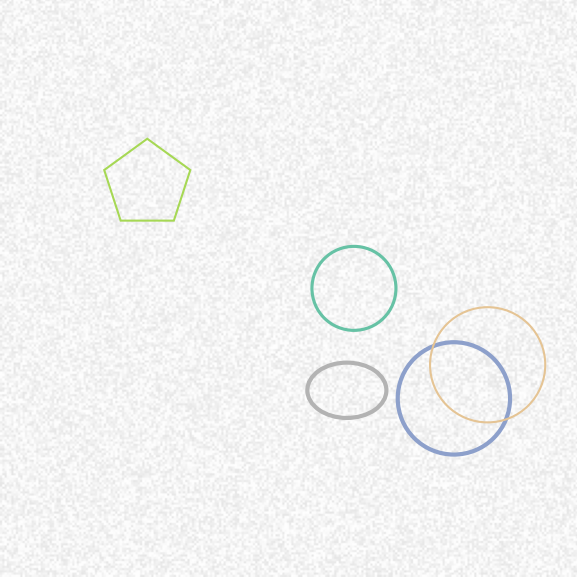[{"shape": "circle", "thickness": 1.5, "radius": 0.36, "center": [0.613, 0.5]}, {"shape": "circle", "thickness": 2, "radius": 0.49, "center": [0.786, 0.309]}, {"shape": "pentagon", "thickness": 1, "radius": 0.39, "center": [0.255, 0.681]}, {"shape": "circle", "thickness": 1, "radius": 0.5, "center": [0.844, 0.367]}, {"shape": "oval", "thickness": 2, "radius": 0.34, "center": [0.601, 0.323]}]